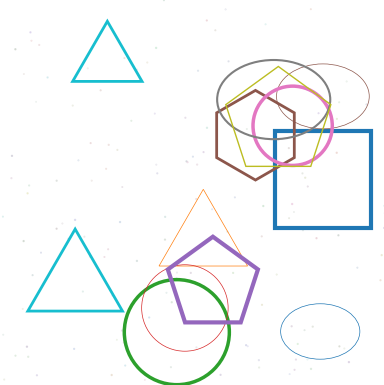[{"shape": "square", "thickness": 3, "radius": 0.63, "center": [0.839, 0.534]}, {"shape": "oval", "thickness": 0.5, "radius": 0.51, "center": [0.832, 0.139]}, {"shape": "triangle", "thickness": 0.5, "radius": 0.66, "center": [0.528, 0.375]}, {"shape": "circle", "thickness": 2.5, "radius": 0.68, "center": [0.459, 0.137]}, {"shape": "circle", "thickness": 0.5, "radius": 0.56, "center": [0.48, 0.2]}, {"shape": "pentagon", "thickness": 3, "radius": 0.62, "center": [0.553, 0.262]}, {"shape": "oval", "thickness": 0.5, "radius": 0.6, "center": [0.839, 0.75]}, {"shape": "hexagon", "thickness": 2, "radius": 0.58, "center": [0.664, 0.649]}, {"shape": "circle", "thickness": 2.5, "radius": 0.51, "center": [0.76, 0.673]}, {"shape": "oval", "thickness": 1.5, "radius": 0.73, "center": [0.711, 0.741]}, {"shape": "pentagon", "thickness": 1, "radius": 0.72, "center": [0.723, 0.684]}, {"shape": "triangle", "thickness": 2, "radius": 0.71, "center": [0.195, 0.263]}, {"shape": "triangle", "thickness": 2, "radius": 0.52, "center": [0.279, 0.841]}]